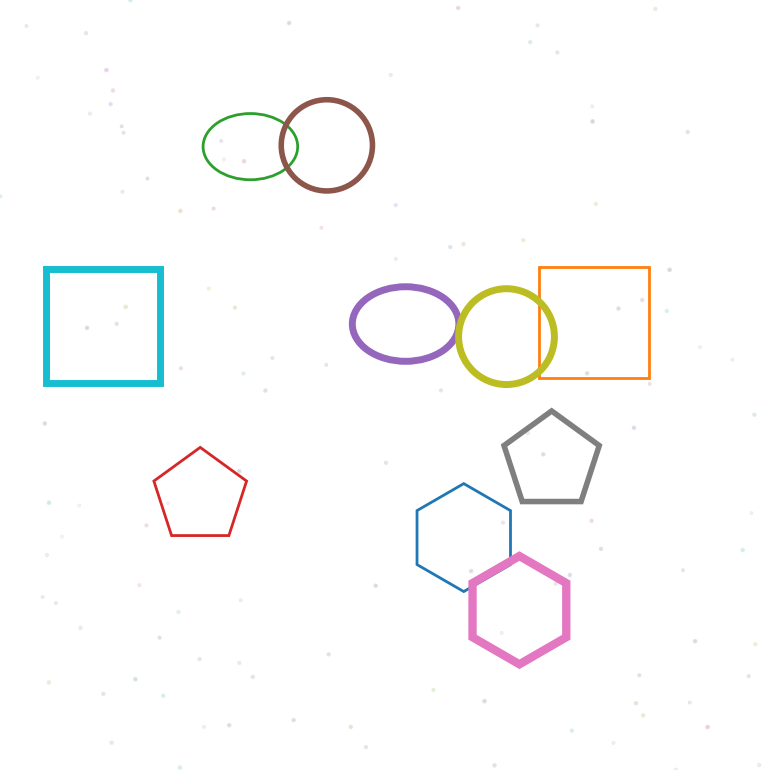[{"shape": "hexagon", "thickness": 1, "radius": 0.35, "center": [0.602, 0.302]}, {"shape": "square", "thickness": 1, "radius": 0.36, "center": [0.772, 0.581]}, {"shape": "oval", "thickness": 1, "radius": 0.31, "center": [0.325, 0.81]}, {"shape": "pentagon", "thickness": 1, "radius": 0.32, "center": [0.26, 0.356]}, {"shape": "oval", "thickness": 2.5, "radius": 0.35, "center": [0.527, 0.579]}, {"shape": "circle", "thickness": 2, "radius": 0.3, "center": [0.424, 0.811]}, {"shape": "hexagon", "thickness": 3, "radius": 0.35, "center": [0.675, 0.208]}, {"shape": "pentagon", "thickness": 2, "radius": 0.33, "center": [0.716, 0.401]}, {"shape": "circle", "thickness": 2.5, "radius": 0.31, "center": [0.658, 0.563]}, {"shape": "square", "thickness": 2.5, "radius": 0.37, "center": [0.134, 0.577]}]